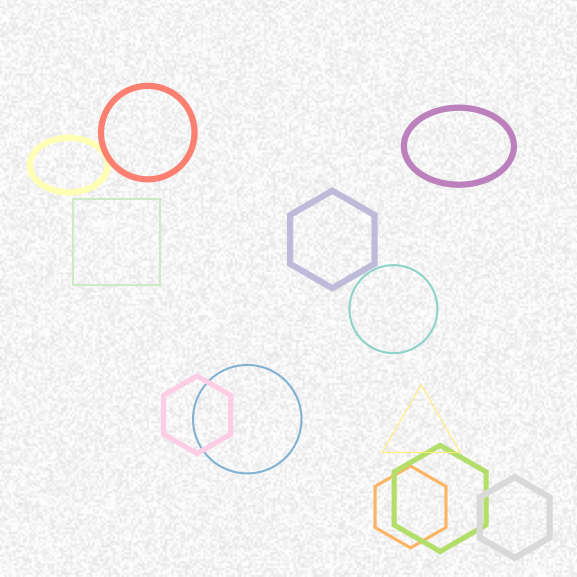[{"shape": "circle", "thickness": 1, "radius": 0.38, "center": [0.681, 0.464]}, {"shape": "oval", "thickness": 3, "radius": 0.34, "center": [0.119, 0.713]}, {"shape": "hexagon", "thickness": 3, "radius": 0.42, "center": [0.575, 0.585]}, {"shape": "circle", "thickness": 3, "radius": 0.4, "center": [0.256, 0.77]}, {"shape": "circle", "thickness": 1, "radius": 0.47, "center": [0.428, 0.273]}, {"shape": "hexagon", "thickness": 1.5, "radius": 0.35, "center": [0.711, 0.121]}, {"shape": "hexagon", "thickness": 2.5, "radius": 0.46, "center": [0.762, 0.136]}, {"shape": "hexagon", "thickness": 2.5, "radius": 0.34, "center": [0.341, 0.281]}, {"shape": "hexagon", "thickness": 3, "radius": 0.35, "center": [0.891, 0.103]}, {"shape": "oval", "thickness": 3, "radius": 0.48, "center": [0.795, 0.746]}, {"shape": "square", "thickness": 1, "radius": 0.37, "center": [0.202, 0.579]}, {"shape": "triangle", "thickness": 0.5, "radius": 0.39, "center": [0.729, 0.255]}]